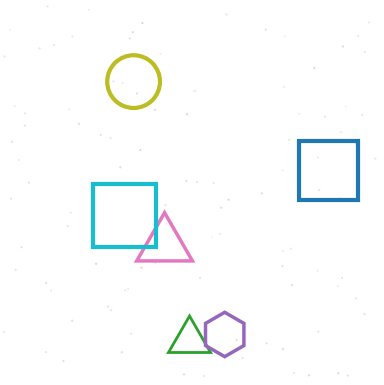[{"shape": "square", "thickness": 3, "radius": 0.38, "center": [0.854, 0.557]}, {"shape": "triangle", "thickness": 2, "radius": 0.32, "center": [0.492, 0.116]}, {"shape": "hexagon", "thickness": 2.5, "radius": 0.29, "center": [0.584, 0.131]}, {"shape": "triangle", "thickness": 2.5, "radius": 0.42, "center": [0.427, 0.364]}, {"shape": "circle", "thickness": 3, "radius": 0.34, "center": [0.347, 0.788]}, {"shape": "square", "thickness": 3, "radius": 0.41, "center": [0.323, 0.441]}]